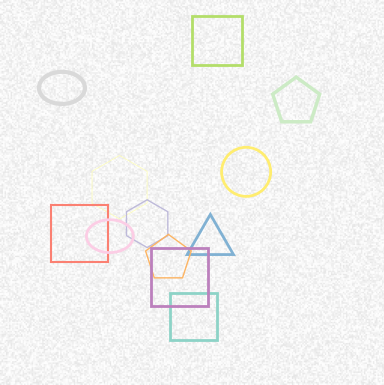[{"shape": "square", "thickness": 2, "radius": 0.3, "center": [0.503, 0.178]}, {"shape": "hexagon", "thickness": 0.5, "radius": 0.41, "center": [0.311, 0.514]}, {"shape": "hexagon", "thickness": 1, "radius": 0.31, "center": [0.382, 0.419]}, {"shape": "square", "thickness": 1.5, "radius": 0.37, "center": [0.207, 0.393]}, {"shape": "triangle", "thickness": 2, "radius": 0.35, "center": [0.546, 0.374]}, {"shape": "pentagon", "thickness": 1, "radius": 0.31, "center": [0.437, 0.329]}, {"shape": "square", "thickness": 2, "radius": 0.32, "center": [0.563, 0.895]}, {"shape": "oval", "thickness": 2, "radius": 0.3, "center": [0.285, 0.387]}, {"shape": "oval", "thickness": 3, "radius": 0.3, "center": [0.161, 0.772]}, {"shape": "square", "thickness": 2, "radius": 0.37, "center": [0.466, 0.28]}, {"shape": "pentagon", "thickness": 2.5, "radius": 0.32, "center": [0.769, 0.736]}, {"shape": "circle", "thickness": 2, "radius": 0.32, "center": [0.639, 0.554]}]